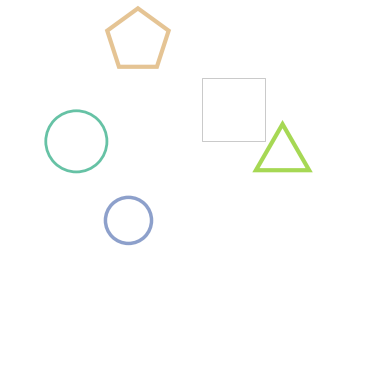[{"shape": "circle", "thickness": 2, "radius": 0.4, "center": [0.198, 0.633]}, {"shape": "circle", "thickness": 2.5, "radius": 0.3, "center": [0.334, 0.428]}, {"shape": "triangle", "thickness": 3, "radius": 0.4, "center": [0.734, 0.598]}, {"shape": "pentagon", "thickness": 3, "radius": 0.42, "center": [0.358, 0.894]}, {"shape": "square", "thickness": 0.5, "radius": 0.4, "center": [0.606, 0.716]}]